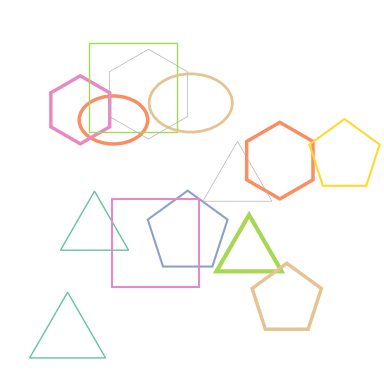[{"shape": "triangle", "thickness": 1, "radius": 0.57, "center": [0.176, 0.127]}, {"shape": "triangle", "thickness": 1, "radius": 0.51, "center": [0.246, 0.401]}, {"shape": "hexagon", "thickness": 2.5, "radius": 0.5, "center": [0.727, 0.583]}, {"shape": "oval", "thickness": 2.5, "radius": 0.44, "center": [0.295, 0.688]}, {"shape": "pentagon", "thickness": 1.5, "radius": 0.54, "center": [0.488, 0.396]}, {"shape": "square", "thickness": 1.5, "radius": 0.57, "center": [0.404, 0.369]}, {"shape": "hexagon", "thickness": 2.5, "radius": 0.44, "center": [0.209, 0.715]}, {"shape": "square", "thickness": 1, "radius": 0.57, "center": [0.345, 0.773]}, {"shape": "triangle", "thickness": 3, "radius": 0.49, "center": [0.647, 0.344]}, {"shape": "pentagon", "thickness": 1.5, "radius": 0.48, "center": [0.895, 0.595]}, {"shape": "oval", "thickness": 2, "radius": 0.54, "center": [0.495, 0.733]}, {"shape": "pentagon", "thickness": 2.5, "radius": 0.47, "center": [0.745, 0.221]}, {"shape": "hexagon", "thickness": 0.5, "radius": 0.58, "center": [0.386, 0.755]}, {"shape": "triangle", "thickness": 0.5, "radius": 0.52, "center": [0.617, 0.529]}]